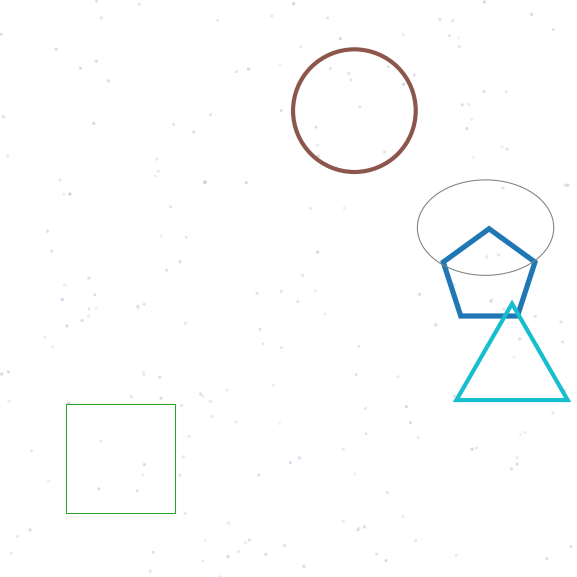[{"shape": "pentagon", "thickness": 2.5, "radius": 0.42, "center": [0.847, 0.519]}, {"shape": "square", "thickness": 0.5, "radius": 0.47, "center": [0.209, 0.205]}, {"shape": "circle", "thickness": 2, "radius": 0.53, "center": [0.614, 0.808]}, {"shape": "oval", "thickness": 0.5, "radius": 0.59, "center": [0.841, 0.605]}, {"shape": "triangle", "thickness": 2, "radius": 0.56, "center": [0.887, 0.362]}]